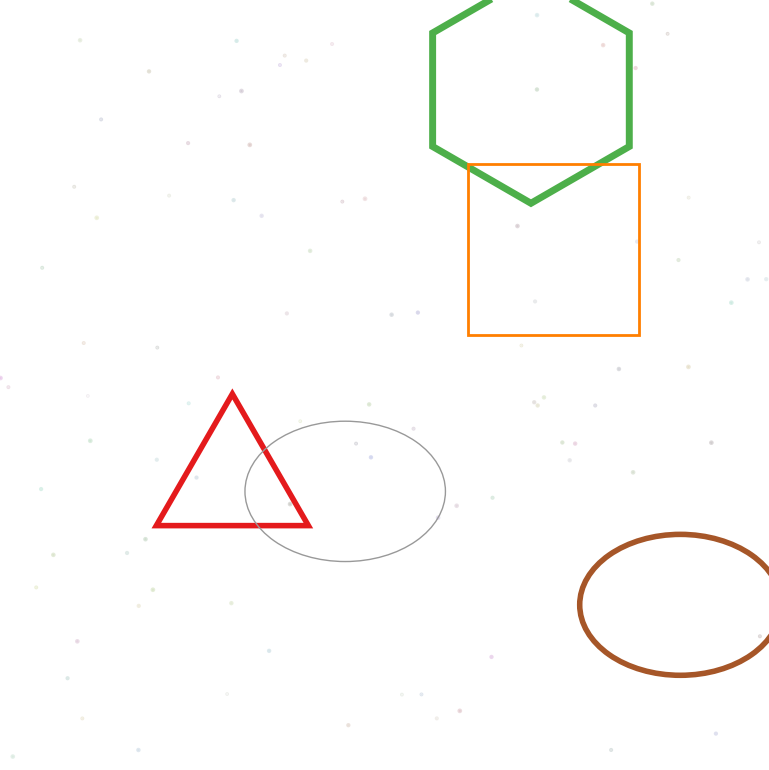[{"shape": "triangle", "thickness": 2, "radius": 0.57, "center": [0.302, 0.374]}, {"shape": "hexagon", "thickness": 2.5, "radius": 0.74, "center": [0.69, 0.883]}, {"shape": "square", "thickness": 1, "radius": 0.56, "center": [0.719, 0.676]}, {"shape": "oval", "thickness": 2, "radius": 0.65, "center": [0.884, 0.215]}, {"shape": "oval", "thickness": 0.5, "radius": 0.65, "center": [0.448, 0.362]}]